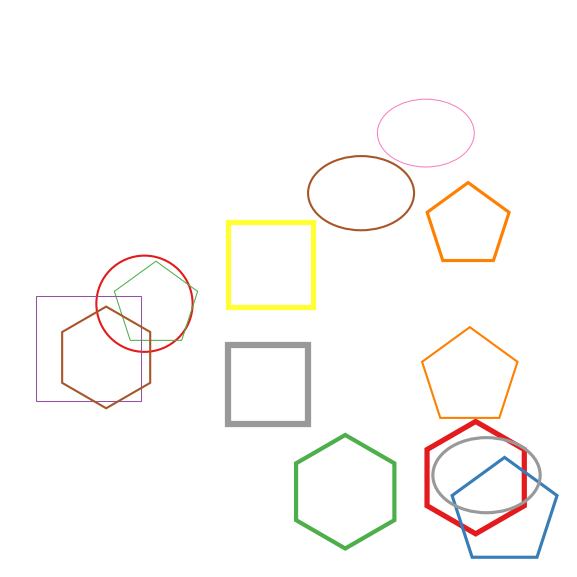[{"shape": "circle", "thickness": 1, "radius": 0.42, "center": [0.25, 0.473]}, {"shape": "hexagon", "thickness": 2.5, "radius": 0.49, "center": [0.824, 0.172]}, {"shape": "pentagon", "thickness": 1.5, "radius": 0.48, "center": [0.874, 0.112]}, {"shape": "pentagon", "thickness": 0.5, "radius": 0.38, "center": [0.27, 0.471]}, {"shape": "hexagon", "thickness": 2, "radius": 0.49, "center": [0.598, 0.148]}, {"shape": "square", "thickness": 0.5, "radius": 0.45, "center": [0.153, 0.396]}, {"shape": "pentagon", "thickness": 1, "radius": 0.43, "center": [0.813, 0.346]}, {"shape": "pentagon", "thickness": 1.5, "radius": 0.37, "center": [0.811, 0.608]}, {"shape": "square", "thickness": 2.5, "radius": 0.37, "center": [0.468, 0.541]}, {"shape": "hexagon", "thickness": 1, "radius": 0.44, "center": [0.184, 0.38]}, {"shape": "oval", "thickness": 1, "radius": 0.46, "center": [0.625, 0.665]}, {"shape": "oval", "thickness": 0.5, "radius": 0.42, "center": [0.737, 0.769]}, {"shape": "square", "thickness": 3, "radius": 0.35, "center": [0.463, 0.334]}, {"shape": "oval", "thickness": 1.5, "radius": 0.46, "center": [0.842, 0.176]}]